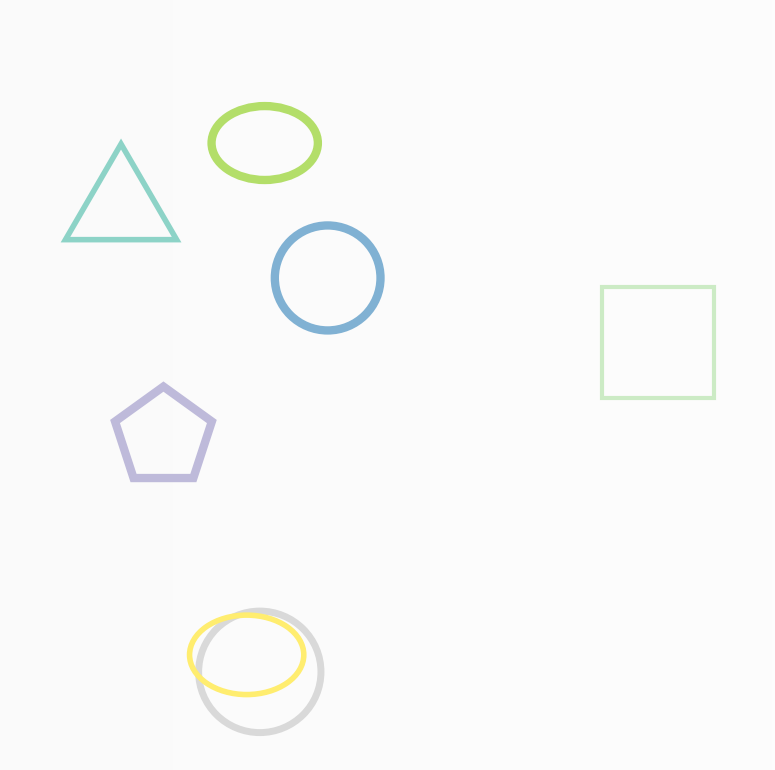[{"shape": "triangle", "thickness": 2, "radius": 0.41, "center": [0.156, 0.73]}, {"shape": "pentagon", "thickness": 3, "radius": 0.33, "center": [0.211, 0.432]}, {"shape": "circle", "thickness": 3, "radius": 0.34, "center": [0.423, 0.639]}, {"shape": "oval", "thickness": 3, "radius": 0.34, "center": [0.342, 0.814]}, {"shape": "circle", "thickness": 2.5, "radius": 0.39, "center": [0.335, 0.127]}, {"shape": "square", "thickness": 1.5, "radius": 0.36, "center": [0.849, 0.555]}, {"shape": "oval", "thickness": 2, "radius": 0.37, "center": [0.318, 0.15]}]